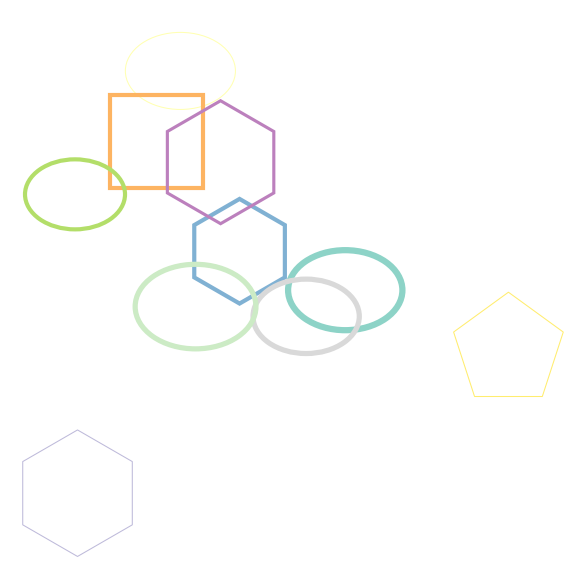[{"shape": "oval", "thickness": 3, "radius": 0.49, "center": [0.598, 0.497]}, {"shape": "oval", "thickness": 0.5, "radius": 0.48, "center": [0.312, 0.876]}, {"shape": "hexagon", "thickness": 0.5, "radius": 0.55, "center": [0.134, 0.145]}, {"shape": "hexagon", "thickness": 2, "radius": 0.45, "center": [0.415, 0.564]}, {"shape": "square", "thickness": 2, "radius": 0.4, "center": [0.27, 0.754]}, {"shape": "oval", "thickness": 2, "radius": 0.43, "center": [0.13, 0.663]}, {"shape": "oval", "thickness": 2.5, "radius": 0.46, "center": [0.53, 0.451]}, {"shape": "hexagon", "thickness": 1.5, "radius": 0.53, "center": [0.382, 0.718]}, {"shape": "oval", "thickness": 2.5, "radius": 0.52, "center": [0.339, 0.468]}, {"shape": "pentagon", "thickness": 0.5, "radius": 0.5, "center": [0.88, 0.393]}]